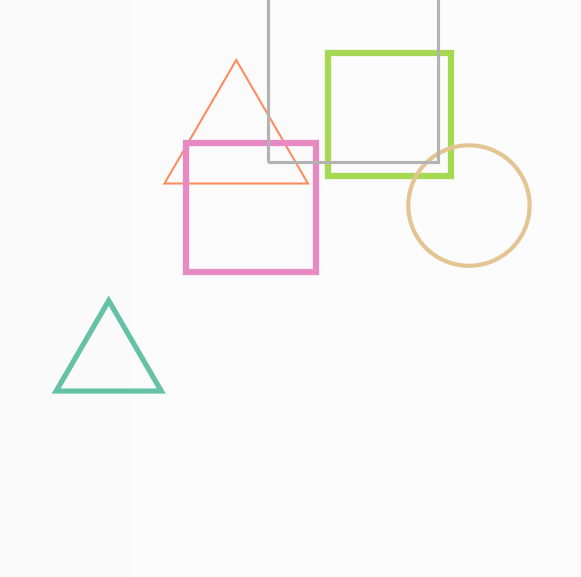[{"shape": "triangle", "thickness": 2.5, "radius": 0.52, "center": [0.187, 0.374]}, {"shape": "triangle", "thickness": 1, "radius": 0.71, "center": [0.406, 0.753]}, {"shape": "square", "thickness": 3, "radius": 0.56, "center": [0.431, 0.64]}, {"shape": "square", "thickness": 3, "radius": 0.53, "center": [0.67, 0.801]}, {"shape": "circle", "thickness": 2, "radius": 0.52, "center": [0.807, 0.643]}, {"shape": "square", "thickness": 1.5, "radius": 0.73, "center": [0.607, 0.866]}]